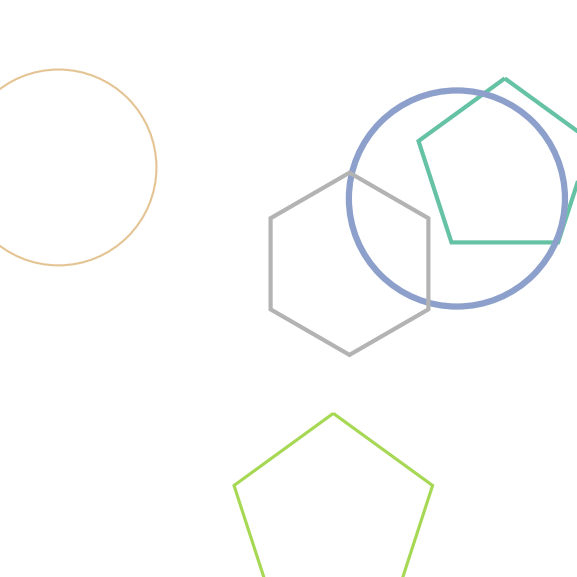[{"shape": "pentagon", "thickness": 2, "radius": 0.79, "center": [0.874, 0.706]}, {"shape": "circle", "thickness": 3, "radius": 0.94, "center": [0.791, 0.655]}, {"shape": "pentagon", "thickness": 1.5, "radius": 0.9, "center": [0.577, 0.103]}, {"shape": "circle", "thickness": 1, "radius": 0.85, "center": [0.101, 0.709]}, {"shape": "hexagon", "thickness": 2, "radius": 0.79, "center": [0.605, 0.542]}]